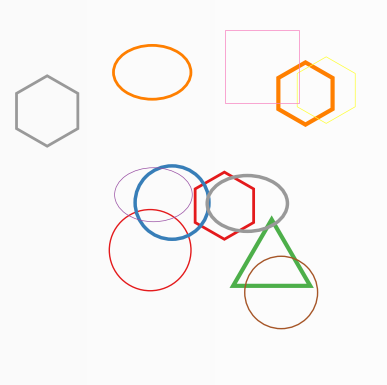[{"shape": "circle", "thickness": 1, "radius": 0.53, "center": [0.387, 0.35]}, {"shape": "hexagon", "thickness": 2, "radius": 0.44, "center": [0.579, 0.466]}, {"shape": "circle", "thickness": 2.5, "radius": 0.48, "center": [0.444, 0.474]}, {"shape": "triangle", "thickness": 3, "radius": 0.57, "center": [0.701, 0.315]}, {"shape": "oval", "thickness": 0.5, "radius": 0.5, "center": [0.396, 0.494]}, {"shape": "oval", "thickness": 2, "radius": 0.5, "center": [0.393, 0.812]}, {"shape": "hexagon", "thickness": 3, "radius": 0.4, "center": [0.788, 0.757]}, {"shape": "hexagon", "thickness": 0.5, "radius": 0.43, "center": [0.842, 0.766]}, {"shape": "circle", "thickness": 1, "radius": 0.47, "center": [0.726, 0.24]}, {"shape": "square", "thickness": 0.5, "radius": 0.47, "center": [0.676, 0.828]}, {"shape": "hexagon", "thickness": 2, "radius": 0.46, "center": [0.122, 0.712]}, {"shape": "oval", "thickness": 2.5, "radius": 0.52, "center": [0.638, 0.472]}]